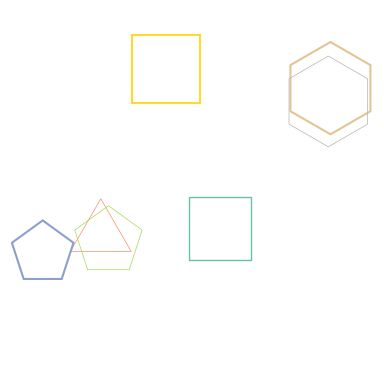[{"shape": "square", "thickness": 1, "radius": 0.41, "center": [0.571, 0.407]}, {"shape": "triangle", "thickness": 0.5, "radius": 0.46, "center": [0.262, 0.392]}, {"shape": "pentagon", "thickness": 1.5, "radius": 0.42, "center": [0.111, 0.343]}, {"shape": "pentagon", "thickness": 0.5, "radius": 0.46, "center": [0.282, 0.374]}, {"shape": "square", "thickness": 1.5, "radius": 0.45, "center": [0.431, 0.821]}, {"shape": "hexagon", "thickness": 1.5, "radius": 0.6, "center": [0.858, 0.771]}, {"shape": "hexagon", "thickness": 0.5, "radius": 0.59, "center": [0.853, 0.737]}]